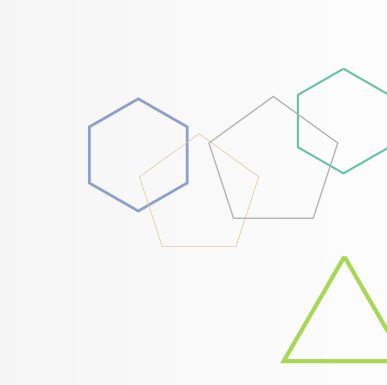[{"shape": "hexagon", "thickness": 1.5, "radius": 0.68, "center": [0.886, 0.686]}, {"shape": "hexagon", "thickness": 2, "radius": 0.73, "center": [0.357, 0.598]}, {"shape": "triangle", "thickness": 3, "radius": 0.9, "center": [0.889, 0.152]}, {"shape": "pentagon", "thickness": 0.5, "radius": 0.81, "center": [0.514, 0.491]}, {"shape": "pentagon", "thickness": 1, "radius": 0.87, "center": [0.705, 0.574]}]